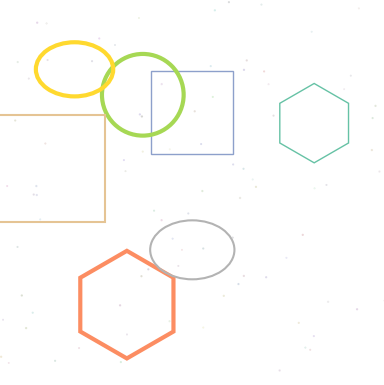[{"shape": "hexagon", "thickness": 1, "radius": 0.52, "center": [0.816, 0.68]}, {"shape": "hexagon", "thickness": 3, "radius": 0.7, "center": [0.33, 0.209]}, {"shape": "square", "thickness": 1, "radius": 0.53, "center": [0.498, 0.708]}, {"shape": "circle", "thickness": 3, "radius": 0.53, "center": [0.371, 0.754]}, {"shape": "oval", "thickness": 3, "radius": 0.5, "center": [0.194, 0.82]}, {"shape": "square", "thickness": 1.5, "radius": 0.7, "center": [0.134, 0.563]}, {"shape": "oval", "thickness": 1.5, "radius": 0.55, "center": [0.5, 0.351]}]